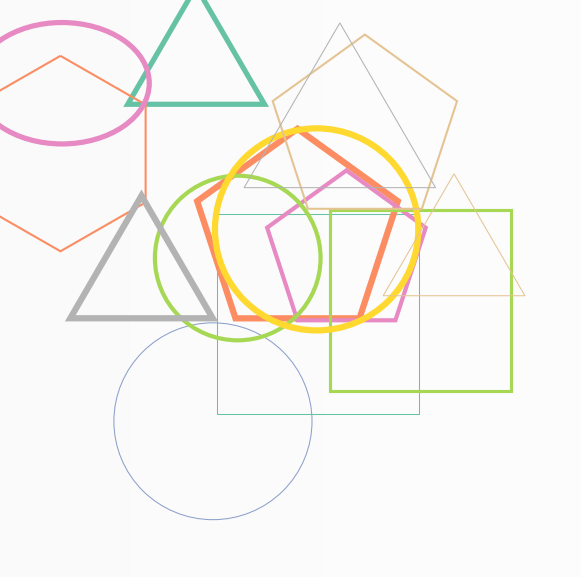[{"shape": "square", "thickness": 0.5, "radius": 0.87, "center": [0.547, 0.455]}, {"shape": "triangle", "thickness": 2.5, "radius": 0.68, "center": [0.337, 0.886]}, {"shape": "hexagon", "thickness": 1, "radius": 0.85, "center": [0.104, 0.733]}, {"shape": "pentagon", "thickness": 3, "radius": 0.91, "center": [0.512, 0.595]}, {"shape": "circle", "thickness": 0.5, "radius": 0.85, "center": [0.366, 0.27]}, {"shape": "oval", "thickness": 2.5, "radius": 0.75, "center": [0.107, 0.855]}, {"shape": "pentagon", "thickness": 2, "radius": 0.72, "center": [0.596, 0.561]}, {"shape": "square", "thickness": 1.5, "radius": 0.78, "center": [0.724, 0.479]}, {"shape": "circle", "thickness": 2, "radius": 0.71, "center": [0.409, 0.552]}, {"shape": "circle", "thickness": 3, "radius": 0.87, "center": [0.545, 0.602]}, {"shape": "pentagon", "thickness": 1, "radius": 0.83, "center": [0.628, 0.772]}, {"shape": "triangle", "thickness": 0.5, "radius": 0.7, "center": [0.781, 0.557]}, {"shape": "triangle", "thickness": 3, "radius": 0.71, "center": [0.243, 0.519]}, {"shape": "triangle", "thickness": 0.5, "radius": 0.95, "center": [0.585, 0.769]}]